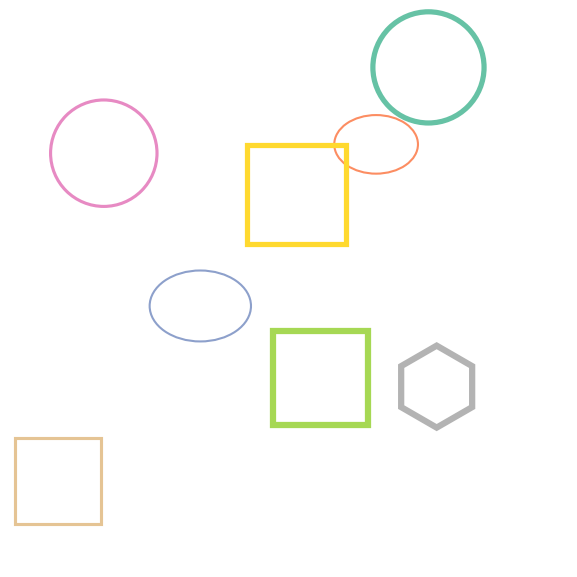[{"shape": "circle", "thickness": 2.5, "radius": 0.48, "center": [0.742, 0.882]}, {"shape": "oval", "thickness": 1, "radius": 0.36, "center": [0.651, 0.749]}, {"shape": "oval", "thickness": 1, "radius": 0.44, "center": [0.347, 0.469]}, {"shape": "circle", "thickness": 1.5, "radius": 0.46, "center": [0.18, 0.734]}, {"shape": "square", "thickness": 3, "radius": 0.41, "center": [0.555, 0.345]}, {"shape": "square", "thickness": 2.5, "radius": 0.43, "center": [0.514, 0.662]}, {"shape": "square", "thickness": 1.5, "radius": 0.37, "center": [0.1, 0.166]}, {"shape": "hexagon", "thickness": 3, "radius": 0.35, "center": [0.756, 0.33]}]